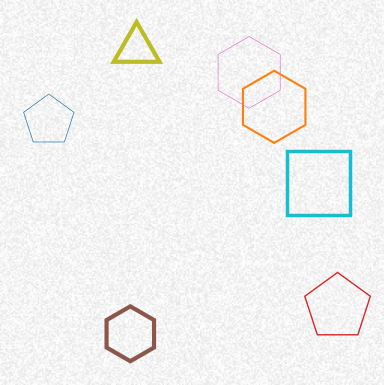[{"shape": "pentagon", "thickness": 0.5, "radius": 0.34, "center": [0.127, 0.687]}, {"shape": "hexagon", "thickness": 1.5, "radius": 0.47, "center": [0.712, 0.723]}, {"shape": "pentagon", "thickness": 1, "radius": 0.45, "center": [0.877, 0.203]}, {"shape": "hexagon", "thickness": 3, "radius": 0.36, "center": [0.338, 0.133]}, {"shape": "hexagon", "thickness": 0.5, "radius": 0.47, "center": [0.647, 0.812]}, {"shape": "triangle", "thickness": 3, "radius": 0.34, "center": [0.355, 0.874]}, {"shape": "square", "thickness": 2.5, "radius": 0.41, "center": [0.827, 0.525]}]